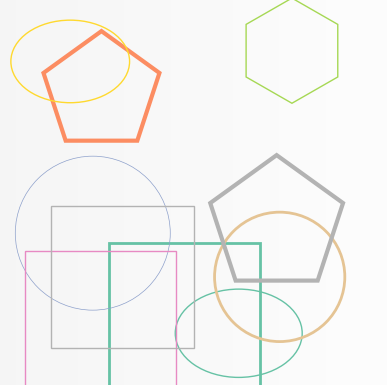[{"shape": "square", "thickness": 2, "radius": 0.98, "center": [0.477, 0.174]}, {"shape": "oval", "thickness": 1, "radius": 0.82, "center": [0.616, 0.134]}, {"shape": "pentagon", "thickness": 3, "radius": 0.79, "center": [0.262, 0.762]}, {"shape": "circle", "thickness": 0.5, "radius": 1.0, "center": [0.239, 0.394]}, {"shape": "square", "thickness": 1, "radius": 0.97, "center": [0.26, 0.154]}, {"shape": "hexagon", "thickness": 1, "radius": 0.68, "center": [0.753, 0.868]}, {"shape": "oval", "thickness": 1, "radius": 0.77, "center": [0.181, 0.84]}, {"shape": "circle", "thickness": 2, "radius": 0.84, "center": [0.722, 0.281]}, {"shape": "pentagon", "thickness": 3, "radius": 0.9, "center": [0.714, 0.417]}, {"shape": "square", "thickness": 1, "radius": 0.92, "center": [0.317, 0.281]}]